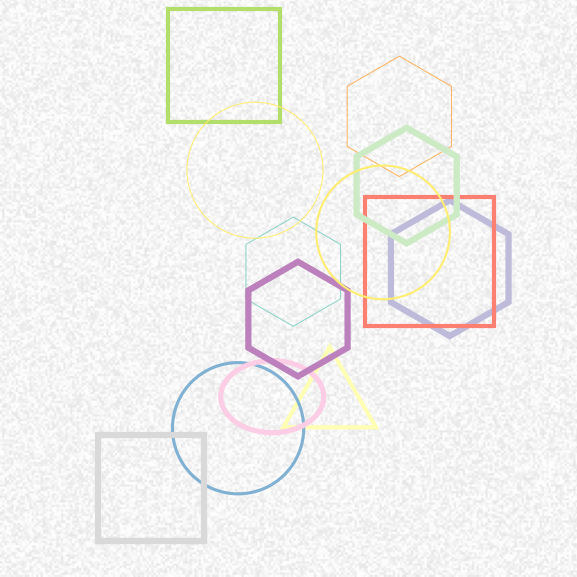[{"shape": "hexagon", "thickness": 0.5, "radius": 0.47, "center": [0.508, 0.529]}, {"shape": "triangle", "thickness": 2, "radius": 0.46, "center": [0.571, 0.306]}, {"shape": "hexagon", "thickness": 3, "radius": 0.59, "center": [0.779, 0.535]}, {"shape": "square", "thickness": 2, "radius": 0.56, "center": [0.744, 0.546]}, {"shape": "circle", "thickness": 1.5, "radius": 0.57, "center": [0.412, 0.258]}, {"shape": "hexagon", "thickness": 0.5, "radius": 0.52, "center": [0.691, 0.798]}, {"shape": "square", "thickness": 2, "radius": 0.49, "center": [0.388, 0.885]}, {"shape": "oval", "thickness": 2.5, "radius": 0.45, "center": [0.471, 0.312]}, {"shape": "square", "thickness": 3, "radius": 0.46, "center": [0.261, 0.154]}, {"shape": "hexagon", "thickness": 3, "radius": 0.5, "center": [0.516, 0.447]}, {"shape": "hexagon", "thickness": 3, "radius": 0.5, "center": [0.704, 0.678]}, {"shape": "circle", "thickness": 0.5, "radius": 0.59, "center": [0.442, 0.704]}, {"shape": "circle", "thickness": 1, "radius": 0.58, "center": [0.663, 0.597]}]